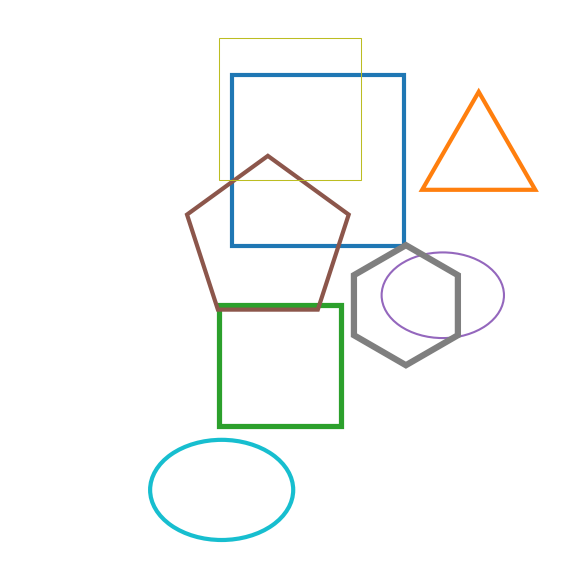[{"shape": "square", "thickness": 2, "radius": 0.74, "center": [0.551, 0.721]}, {"shape": "triangle", "thickness": 2, "radius": 0.57, "center": [0.829, 0.727]}, {"shape": "square", "thickness": 2.5, "radius": 0.52, "center": [0.485, 0.366]}, {"shape": "oval", "thickness": 1, "radius": 0.53, "center": [0.767, 0.488]}, {"shape": "pentagon", "thickness": 2, "radius": 0.74, "center": [0.464, 0.582]}, {"shape": "hexagon", "thickness": 3, "radius": 0.52, "center": [0.703, 0.471]}, {"shape": "square", "thickness": 0.5, "radius": 0.62, "center": [0.502, 0.811]}, {"shape": "oval", "thickness": 2, "radius": 0.62, "center": [0.384, 0.151]}]